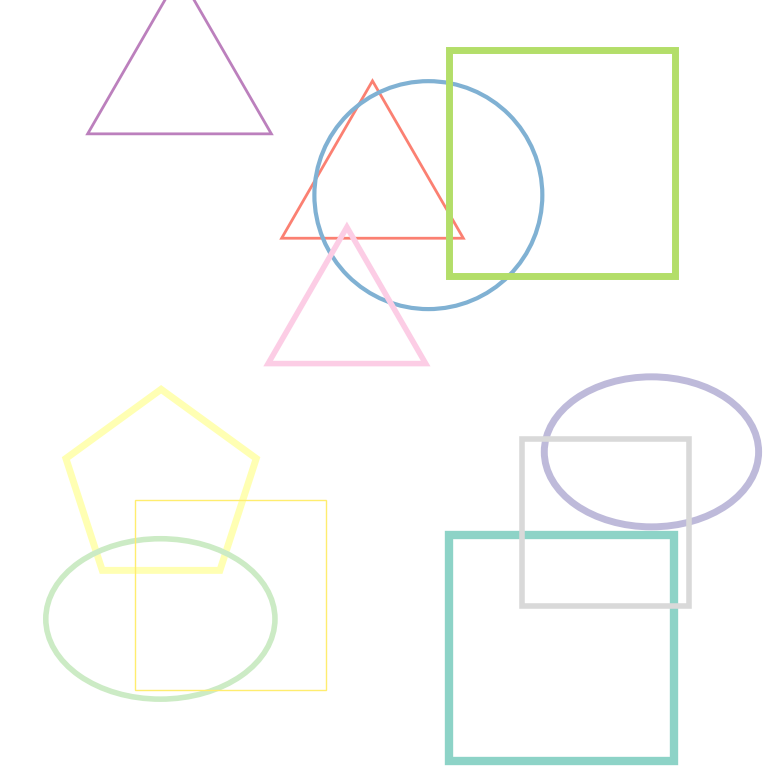[{"shape": "square", "thickness": 3, "radius": 0.73, "center": [0.729, 0.159]}, {"shape": "pentagon", "thickness": 2.5, "radius": 0.65, "center": [0.209, 0.364]}, {"shape": "oval", "thickness": 2.5, "radius": 0.7, "center": [0.846, 0.413]}, {"shape": "triangle", "thickness": 1, "radius": 0.68, "center": [0.484, 0.759]}, {"shape": "circle", "thickness": 1.5, "radius": 0.74, "center": [0.556, 0.747]}, {"shape": "square", "thickness": 2.5, "radius": 0.73, "center": [0.73, 0.788]}, {"shape": "triangle", "thickness": 2, "radius": 0.59, "center": [0.451, 0.587]}, {"shape": "square", "thickness": 2, "radius": 0.54, "center": [0.787, 0.321]}, {"shape": "triangle", "thickness": 1, "radius": 0.69, "center": [0.233, 0.895]}, {"shape": "oval", "thickness": 2, "radius": 0.74, "center": [0.208, 0.196]}, {"shape": "square", "thickness": 0.5, "radius": 0.62, "center": [0.3, 0.227]}]